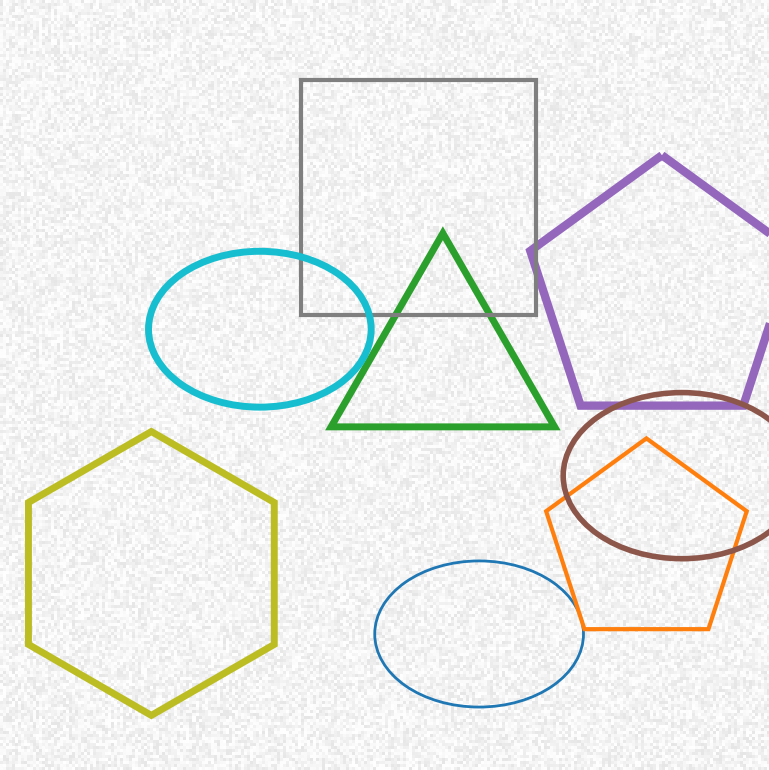[{"shape": "oval", "thickness": 1, "radius": 0.68, "center": [0.622, 0.177]}, {"shape": "pentagon", "thickness": 1.5, "radius": 0.68, "center": [0.84, 0.294]}, {"shape": "triangle", "thickness": 2.5, "radius": 0.84, "center": [0.575, 0.529]}, {"shape": "pentagon", "thickness": 3, "radius": 0.9, "center": [0.86, 0.619]}, {"shape": "oval", "thickness": 2, "radius": 0.77, "center": [0.886, 0.382]}, {"shape": "square", "thickness": 1.5, "radius": 0.76, "center": [0.544, 0.743]}, {"shape": "hexagon", "thickness": 2.5, "radius": 0.92, "center": [0.197, 0.255]}, {"shape": "oval", "thickness": 2.5, "radius": 0.72, "center": [0.337, 0.572]}]